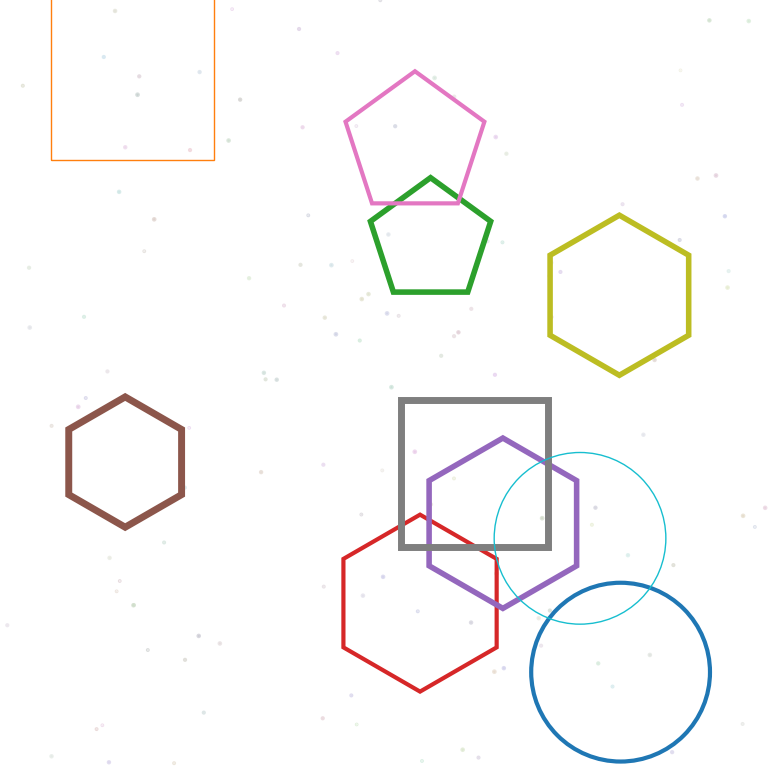[{"shape": "circle", "thickness": 1.5, "radius": 0.58, "center": [0.806, 0.127]}, {"shape": "square", "thickness": 0.5, "radius": 0.53, "center": [0.172, 0.898]}, {"shape": "pentagon", "thickness": 2, "radius": 0.41, "center": [0.559, 0.687]}, {"shape": "hexagon", "thickness": 1.5, "radius": 0.57, "center": [0.546, 0.217]}, {"shape": "hexagon", "thickness": 2, "radius": 0.55, "center": [0.653, 0.32]}, {"shape": "hexagon", "thickness": 2.5, "radius": 0.42, "center": [0.163, 0.4]}, {"shape": "pentagon", "thickness": 1.5, "radius": 0.47, "center": [0.539, 0.813]}, {"shape": "square", "thickness": 2.5, "radius": 0.48, "center": [0.616, 0.385]}, {"shape": "hexagon", "thickness": 2, "radius": 0.52, "center": [0.804, 0.617]}, {"shape": "circle", "thickness": 0.5, "radius": 0.56, "center": [0.753, 0.301]}]